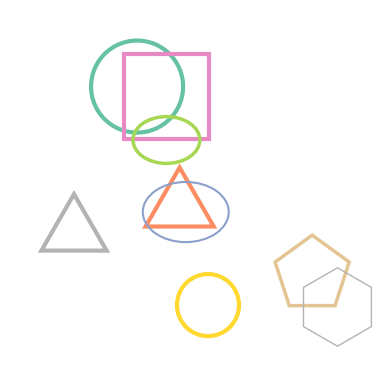[{"shape": "circle", "thickness": 3, "radius": 0.6, "center": [0.356, 0.775]}, {"shape": "triangle", "thickness": 3, "radius": 0.51, "center": [0.467, 0.463]}, {"shape": "oval", "thickness": 1.5, "radius": 0.56, "center": [0.483, 0.449]}, {"shape": "square", "thickness": 3, "radius": 0.55, "center": [0.433, 0.749]}, {"shape": "oval", "thickness": 2.5, "radius": 0.43, "center": [0.432, 0.636]}, {"shape": "circle", "thickness": 3, "radius": 0.4, "center": [0.54, 0.208]}, {"shape": "pentagon", "thickness": 2.5, "radius": 0.51, "center": [0.811, 0.288]}, {"shape": "hexagon", "thickness": 1, "radius": 0.51, "center": [0.876, 0.203]}, {"shape": "triangle", "thickness": 3, "radius": 0.49, "center": [0.192, 0.398]}]